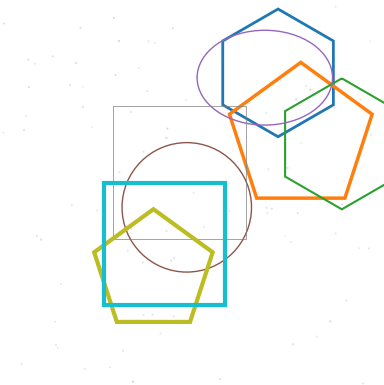[{"shape": "hexagon", "thickness": 2, "radius": 0.83, "center": [0.722, 0.811]}, {"shape": "pentagon", "thickness": 2.5, "radius": 0.97, "center": [0.781, 0.643]}, {"shape": "hexagon", "thickness": 1.5, "radius": 0.85, "center": [0.888, 0.626]}, {"shape": "oval", "thickness": 1, "radius": 0.88, "center": [0.688, 0.798]}, {"shape": "circle", "thickness": 1, "radius": 0.84, "center": [0.485, 0.461]}, {"shape": "square", "thickness": 0.5, "radius": 0.86, "center": [0.467, 0.552]}, {"shape": "pentagon", "thickness": 3, "radius": 0.81, "center": [0.399, 0.295]}, {"shape": "square", "thickness": 3, "radius": 0.79, "center": [0.427, 0.367]}]